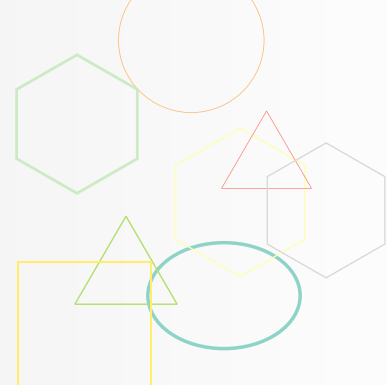[{"shape": "oval", "thickness": 2.5, "radius": 0.98, "center": [0.578, 0.232]}, {"shape": "hexagon", "thickness": 1, "radius": 0.96, "center": [0.62, 0.475]}, {"shape": "triangle", "thickness": 0.5, "radius": 0.67, "center": [0.688, 0.578]}, {"shape": "circle", "thickness": 0.5, "radius": 0.94, "center": [0.494, 0.895]}, {"shape": "triangle", "thickness": 1, "radius": 0.76, "center": [0.325, 0.286]}, {"shape": "hexagon", "thickness": 1, "radius": 0.88, "center": [0.841, 0.454]}, {"shape": "hexagon", "thickness": 2, "radius": 0.9, "center": [0.199, 0.678]}, {"shape": "square", "thickness": 1.5, "radius": 0.86, "center": [0.219, 0.146]}]